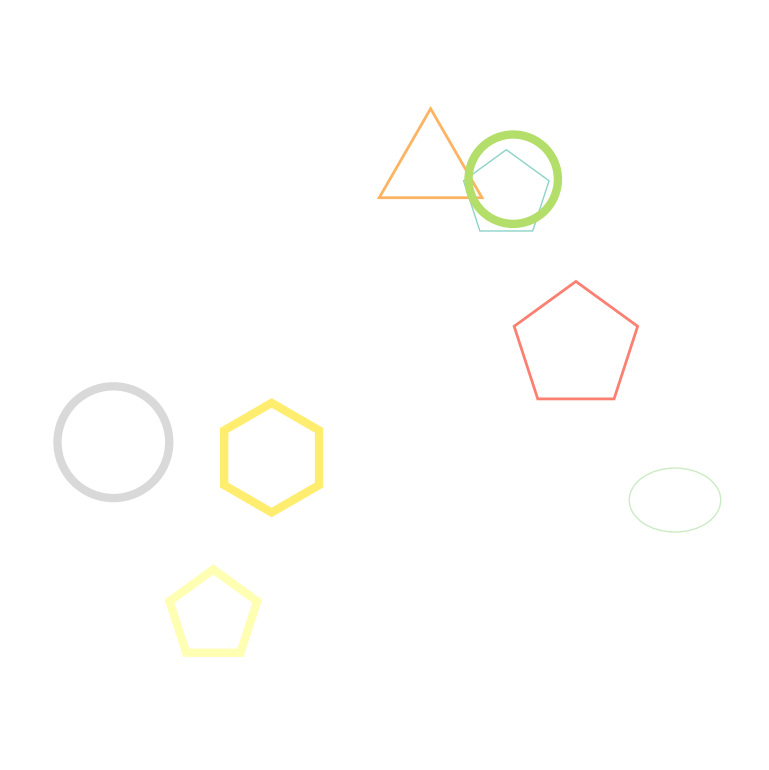[{"shape": "pentagon", "thickness": 0.5, "radius": 0.29, "center": [0.658, 0.747]}, {"shape": "pentagon", "thickness": 3, "radius": 0.3, "center": [0.277, 0.201]}, {"shape": "pentagon", "thickness": 1, "radius": 0.42, "center": [0.748, 0.55]}, {"shape": "triangle", "thickness": 1, "radius": 0.39, "center": [0.559, 0.782]}, {"shape": "circle", "thickness": 3, "radius": 0.29, "center": [0.667, 0.767]}, {"shape": "circle", "thickness": 3, "radius": 0.36, "center": [0.147, 0.426]}, {"shape": "oval", "thickness": 0.5, "radius": 0.3, "center": [0.877, 0.351]}, {"shape": "hexagon", "thickness": 3, "radius": 0.36, "center": [0.353, 0.406]}]